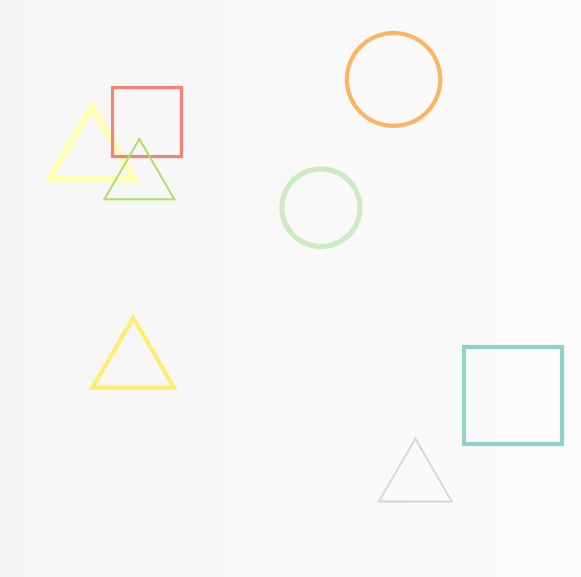[{"shape": "square", "thickness": 2, "radius": 0.42, "center": [0.883, 0.315]}, {"shape": "triangle", "thickness": 3, "radius": 0.42, "center": [0.158, 0.731]}, {"shape": "square", "thickness": 1.5, "radius": 0.3, "center": [0.252, 0.788]}, {"shape": "circle", "thickness": 2, "radius": 0.4, "center": [0.677, 0.862]}, {"shape": "triangle", "thickness": 1, "radius": 0.35, "center": [0.24, 0.689]}, {"shape": "triangle", "thickness": 1, "radius": 0.36, "center": [0.715, 0.167]}, {"shape": "circle", "thickness": 2.5, "radius": 0.34, "center": [0.552, 0.639]}, {"shape": "triangle", "thickness": 2, "radius": 0.4, "center": [0.229, 0.368]}]